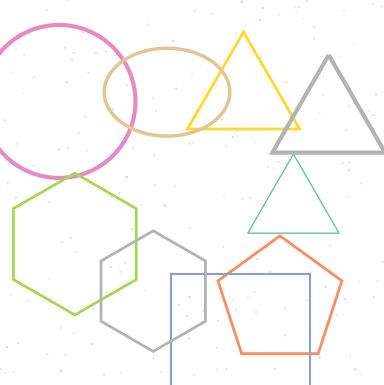[{"shape": "triangle", "thickness": 1, "radius": 0.69, "center": [0.762, 0.463]}, {"shape": "pentagon", "thickness": 2, "radius": 0.85, "center": [0.727, 0.218]}, {"shape": "square", "thickness": 1.5, "radius": 0.91, "center": [0.624, 0.106]}, {"shape": "circle", "thickness": 3, "radius": 0.99, "center": [0.153, 0.737]}, {"shape": "hexagon", "thickness": 2, "radius": 0.92, "center": [0.194, 0.366]}, {"shape": "triangle", "thickness": 2, "radius": 0.84, "center": [0.633, 0.749]}, {"shape": "oval", "thickness": 2.5, "radius": 0.82, "center": [0.434, 0.761]}, {"shape": "hexagon", "thickness": 2, "radius": 0.78, "center": [0.398, 0.244]}, {"shape": "triangle", "thickness": 3, "radius": 0.85, "center": [0.854, 0.688]}]